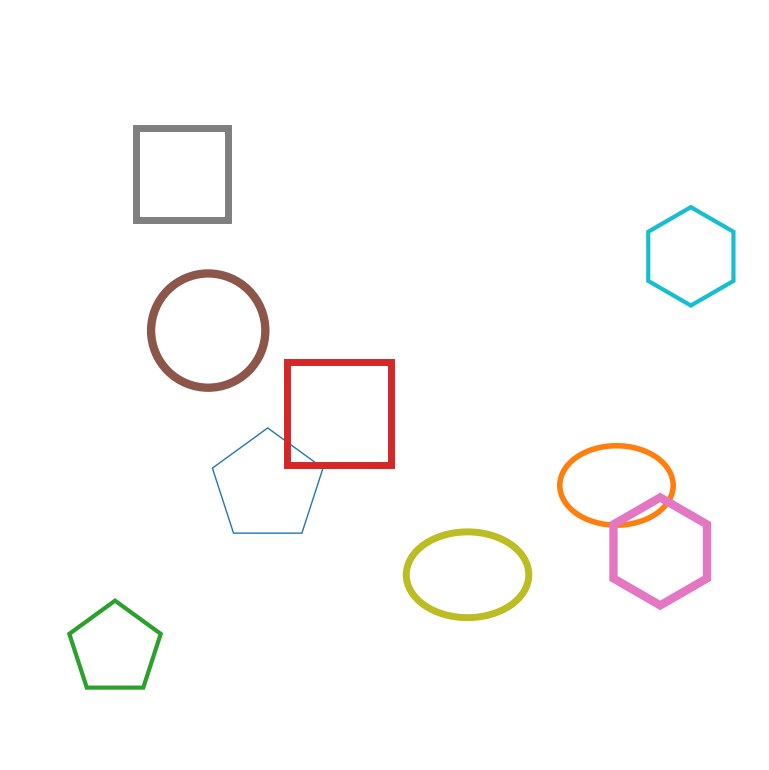[{"shape": "pentagon", "thickness": 0.5, "radius": 0.38, "center": [0.348, 0.369]}, {"shape": "oval", "thickness": 2, "radius": 0.37, "center": [0.801, 0.37]}, {"shape": "pentagon", "thickness": 1.5, "radius": 0.31, "center": [0.149, 0.157]}, {"shape": "square", "thickness": 2.5, "radius": 0.34, "center": [0.44, 0.463]}, {"shape": "circle", "thickness": 3, "radius": 0.37, "center": [0.27, 0.571]}, {"shape": "hexagon", "thickness": 3, "radius": 0.35, "center": [0.857, 0.284]}, {"shape": "square", "thickness": 2.5, "radius": 0.3, "center": [0.236, 0.774]}, {"shape": "oval", "thickness": 2.5, "radius": 0.4, "center": [0.607, 0.254]}, {"shape": "hexagon", "thickness": 1.5, "radius": 0.32, "center": [0.897, 0.667]}]